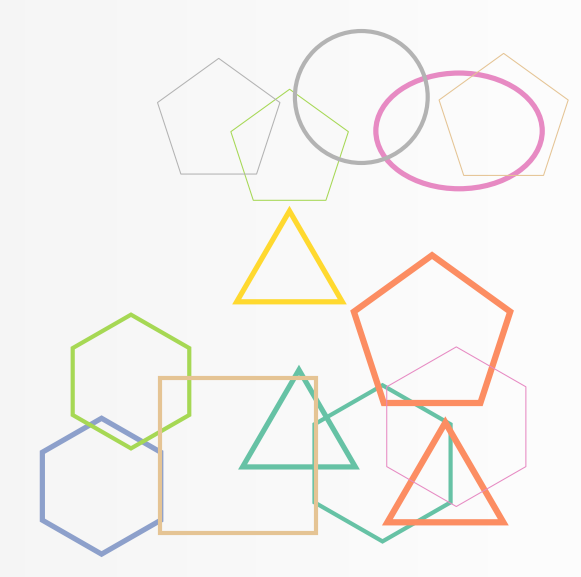[{"shape": "triangle", "thickness": 2.5, "radius": 0.56, "center": [0.514, 0.247]}, {"shape": "hexagon", "thickness": 2, "radius": 0.68, "center": [0.658, 0.197]}, {"shape": "triangle", "thickness": 3, "radius": 0.58, "center": [0.766, 0.152]}, {"shape": "pentagon", "thickness": 3, "radius": 0.71, "center": [0.743, 0.416]}, {"shape": "hexagon", "thickness": 2.5, "radius": 0.59, "center": [0.175, 0.157]}, {"shape": "oval", "thickness": 2.5, "radius": 0.72, "center": [0.79, 0.772]}, {"shape": "hexagon", "thickness": 0.5, "radius": 0.69, "center": [0.785, 0.26]}, {"shape": "hexagon", "thickness": 2, "radius": 0.58, "center": [0.225, 0.338]}, {"shape": "pentagon", "thickness": 0.5, "radius": 0.53, "center": [0.498, 0.738]}, {"shape": "triangle", "thickness": 2.5, "radius": 0.52, "center": [0.498, 0.529]}, {"shape": "square", "thickness": 2, "radius": 0.67, "center": [0.41, 0.21]}, {"shape": "pentagon", "thickness": 0.5, "radius": 0.58, "center": [0.866, 0.79]}, {"shape": "circle", "thickness": 2, "radius": 0.57, "center": [0.622, 0.831]}, {"shape": "pentagon", "thickness": 0.5, "radius": 0.55, "center": [0.376, 0.787]}]